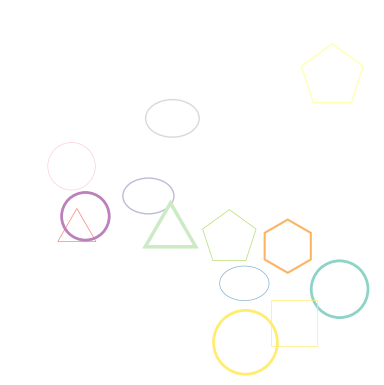[{"shape": "circle", "thickness": 2, "radius": 0.37, "center": [0.882, 0.249]}, {"shape": "pentagon", "thickness": 1, "radius": 0.42, "center": [0.863, 0.802]}, {"shape": "oval", "thickness": 1, "radius": 0.33, "center": [0.385, 0.491]}, {"shape": "triangle", "thickness": 0.5, "radius": 0.29, "center": [0.2, 0.401]}, {"shape": "oval", "thickness": 0.5, "radius": 0.32, "center": [0.635, 0.264]}, {"shape": "hexagon", "thickness": 1.5, "radius": 0.35, "center": [0.747, 0.361]}, {"shape": "pentagon", "thickness": 0.5, "radius": 0.36, "center": [0.596, 0.382]}, {"shape": "circle", "thickness": 0.5, "radius": 0.31, "center": [0.186, 0.568]}, {"shape": "oval", "thickness": 1, "radius": 0.35, "center": [0.448, 0.693]}, {"shape": "circle", "thickness": 2, "radius": 0.31, "center": [0.222, 0.438]}, {"shape": "triangle", "thickness": 2.5, "radius": 0.38, "center": [0.443, 0.397]}, {"shape": "square", "thickness": 0.5, "radius": 0.3, "center": [0.764, 0.161]}, {"shape": "circle", "thickness": 2, "radius": 0.41, "center": [0.638, 0.111]}]